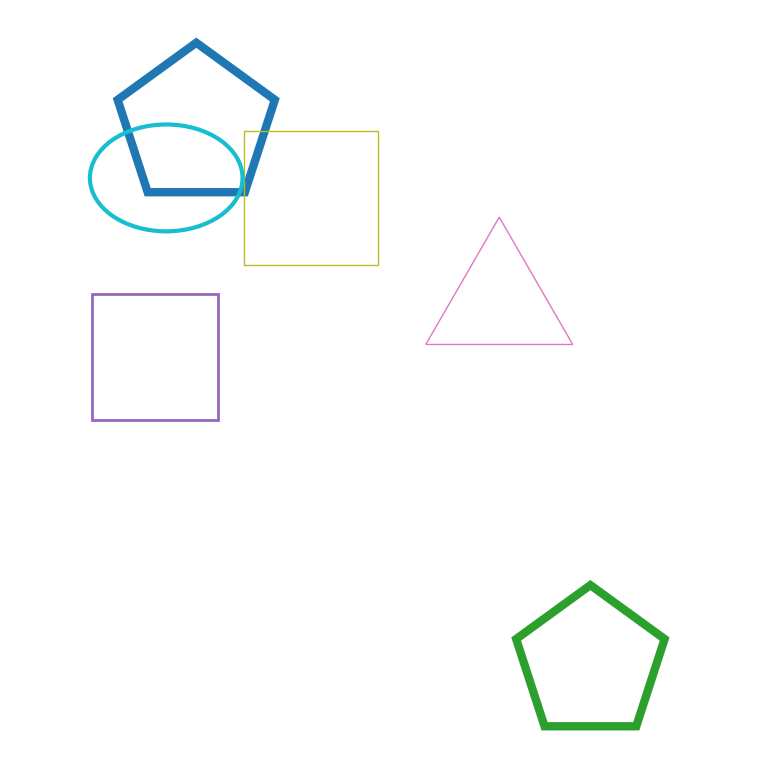[{"shape": "pentagon", "thickness": 3, "radius": 0.54, "center": [0.255, 0.837]}, {"shape": "pentagon", "thickness": 3, "radius": 0.51, "center": [0.767, 0.139]}, {"shape": "square", "thickness": 1, "radius": 0.41, "center": [0.201, 0.536]}, {"shape": "triangle", "thickness": 0.5, "radius": 0.55, "center": [0.648, 0.608]}, {"shape": "square", "thickness": 0.5, "radius": 0.43, "center": [0.404, 0.743]}, {"shape": "oval", "thickness": 1.5, "radius": 0.5, "center": [0.216, 0.769]}]